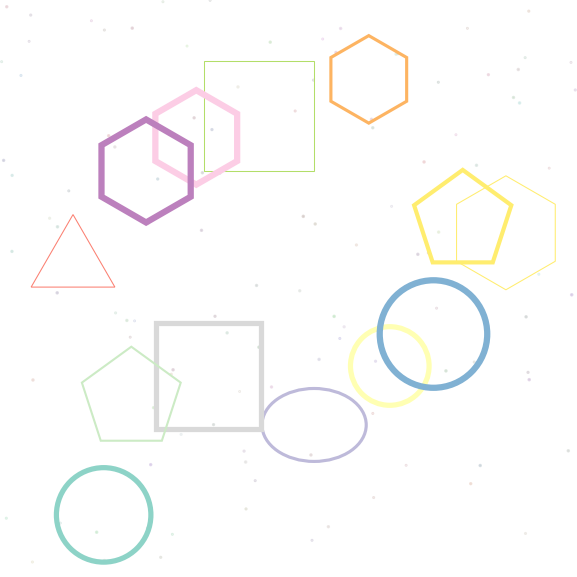[{"shape": "circle", "thickness": 2.5, "radius": 0.41, "center": [0.179, 0.108]}, {"shape": "circle", "thickness": 2.5, "radius": 0.34, "center": [0.675, 0.365]}, {"shape": "oval", "thickness": 1.5, "radius": 0.45, "center": [0.544, 0.263]}, {"shape": "triangle", "thickness": 0.5, "radius": 0.42, "center": [0.126, 0.544]}, {"shape": "circle", "thickness": 3, "radius": 0.47, "center": [0.751, 0.421]}, {"shape": "hexagon", "thickness": 1.5, "radius": 0.38, "center": [0.639, 0.862]}, {"shape": "square", "thickness": 0.5, "radius": 0.48, "center": [0.448, 0.798]}, {"shape": "hexagon", "thickness": 3, "radius": 0.41, "center": [0.34, 0.761]}, {"shape": "square", "thickness": 2.5, "radius": 0.46, "center": [0.361, 0.348]}, {"shape": "hexagon", "thickness": 3, "radius": 0.45, "center": [0.253, 0.703]}, {"shape": "pentagon", "thickness": 1, "radius": 0.45, "center": [0.227, 0.309]}, {"shape": "pentagon", "thickness": 2, "radius": 0.44, "center": [0.801, 0.616]}, {"shape": "hexagon", "thickness": 0.5, "radius": 0.49, "center": [0.876, 0.596]}]